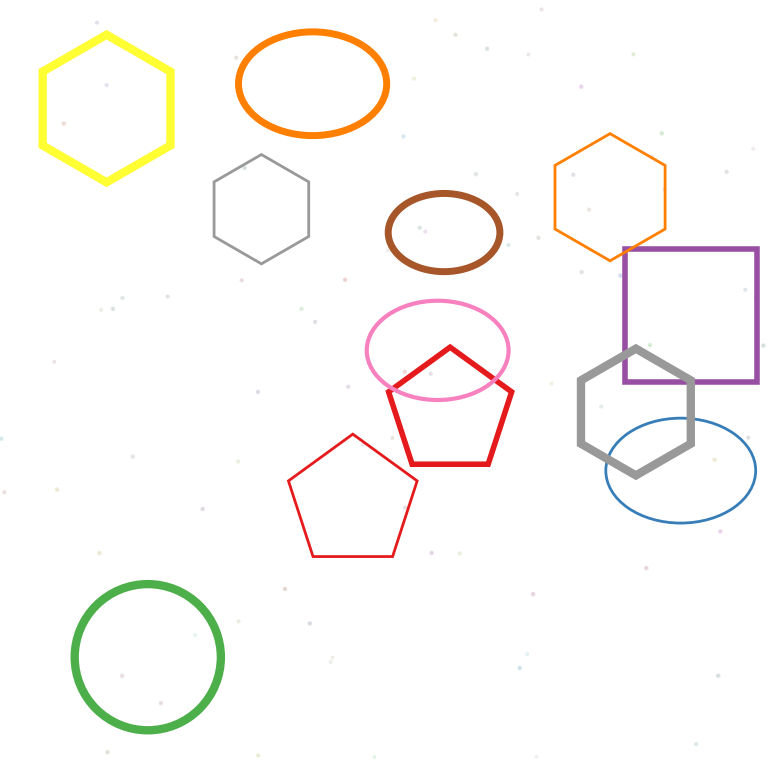[{"shape": "pentagon", "thickness": 2, "radius": 0.42, "center": [0.585, 0.465]}, {"shape": "pentagon", "thickness": 1, "radius": 0.44, "center": [0.458, 0.348]}, {"shape": "oval", "thickness": 1, "radius": 0.49, "center": [0.884, 0.389]}, {"shape": "circle", "thickness": 3, "radius": 0.47, "center": [0.192, 0.146]}, {"shape": "square", "thickness": 2, "radius": 0.43, "center": [0.897, 0.59]}, {"shape": "oval", "thickness": 2.5, "radius": 0.48, "center": [0.406, 0.891]}, {"shape": "hexagon", "thickness": 1, "radius": 0.41, "center": [0.792, 0.744]}, {"shape": "hexagon", "thickness": 3, "radius": 0.48, "center": [0.138, 0.859]}, {"shape": "oval", "thickness": 2.5, "radius": 0.36, "center": [0.577, 0.698]}, {"shape": "oval", "thickness": 1.5, "radius": 0.46, "center": [0.568, 0.545]}, {"shape": "hexagon", "thickness": 1, "radius": 0.35, "center": [0.339, 0.728]}, {"shape": "hexagon", "thickness": 3, "radius": 0.41, "center": [0.826, 0.465]}]